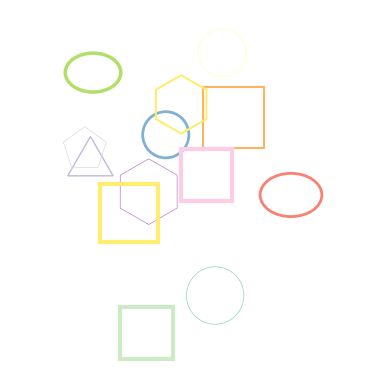[{"shape": "circle", "thickness": 0.5, "radius": 0.37, "center": [0.559, 0.232]}, {"shape": "circle", "thickness": 0.5, "radius": 0.31, "center": [0.578, 0.863]}, {"shape": "triangle", "thickness": 1, "radius": 0.34, "center": [0.235, 0.577]}, {"shape": "oval", "thickness": 2, "radius": 0.4, "center": [0.756, 0.494]}, {"shape": "circle", "thickness": 2, "radius": 0.3, "center": [0.431, 0.65]}, {"shape": "square", "thickness": 1.5, "radius": 0.4, "center": [0.606, 0.695]}, {"shape": "oval", "thickness": 2.5, "radius": 0.36, "center": [0.242, 0.811]}, {"shape": "square", "thickness": 3, "radius": 0.33, "center": [0.536, 0.545]}, {"shape": "pentagon", "thickness": 0.5, "radius": 0.29, "center": [0.22, 0.613]}, {"shape": "hexagon", "thickness": 0.5, "radius": 0.43, "center": [0.386, 0.502]}, {"shape": "square", "thickness": 3, "radius": 0.34, "center": [0.381, 0.136]}, {"shape": "hexagon", "thickness": 1.5, "radius": 0.38, "center": [0.471, 0.729]}, {"shape": "square", "thickness": 3, "radius": 0.38, "center": [0.335, 0.447]}]